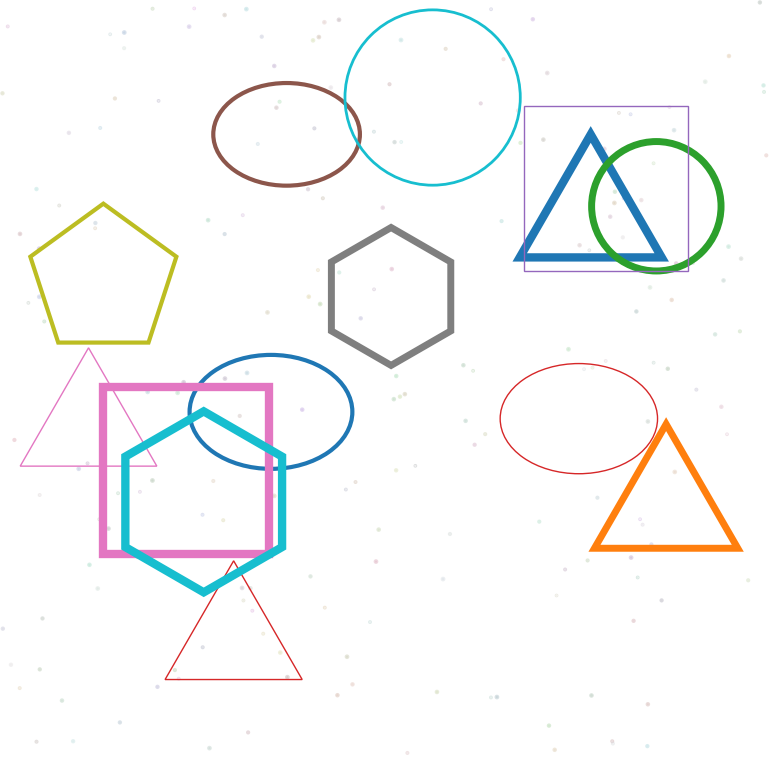[{"shape": "oval", "thickness": 1.5, "radius": 0.53, "center": [0.352, 0.465]}, {"shape": "triangle", "thickness": 3, "radius": 0.53, "center": [0.767, 0.719]}, {"shape": "triangle", "thickness": 2.5, "radius": 0.54, "center": [0.865, 0.342]}, {"shape": "circle", "thickness": 2.5, "radius": 0.42, "center": [0.852, 0.732]}, {"shape": "oval", "thickness": 0.5, "radius": 0.51, "center": [0.752, 0.456]}, {"shape": "triangle", "thickness": 0.5, "radius": 0.51, "center": [0.303, 0.169]}, {"shape": "square", "thickness": 0.5, "radius": 0.53, "center": [0.787, 0.755]}, {"shape": "oval", "thickness": 1.5, "radius": 0.48, "center": [0.372, 0.826]}, {"shape": "triangle", "thickness": 0.5, "radius": 0.51, "center": [0.115, 0.446]}, {"shape": "square", "thickness": 3, "radius": 0.54, "center": [0.241, 0.389]}, {"shape": "hexagon", "thickness": 2.5, "radius": 0.45, "center": [0.508, 0.615]}, {"shape": "pentagon", "thickness": 1.5, "radius": 0.5, "center": [0.134, 0.636]}, {"shape": "hexagon", "thickness": 3, "radius": 0.59, "center": [0.265, 0.348]}, {"shape": "circle", "thickness": 1, "radius": 0.57, "center": [0.562, 0.873]}]